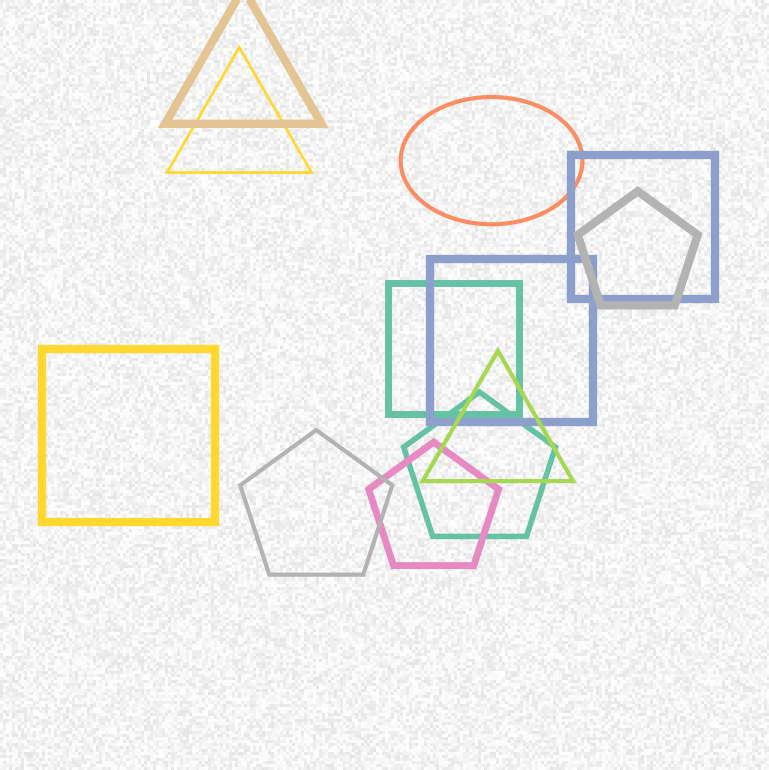[{"shape": "square", "thickness": 2.5, "radius": 0.42, "center": [0.589, 0.547]}, {"shape": "pentagon", "thickness": 2, "radius": 0.52, "center": [0.623, 0.387]}, {"shape": "oval", "thickness": 1.5, "radius": 0.59, "center": [0.638, 0.791]}, {"shape": "square", "thickness": 3, "radius": 0.53, "center": [0.665, 0.558]}, {"shape": "square", "thickness": 3, "radius": 0.47, "center": [0.835, 0.705]}, {"shape": "pentagon", "thickness": 2.5, "radius": 0.44, "center": [0.563, 0.337]}, {"shape": "triangle", "thickness": 1.5, "radius": 0.56, "center": [0.647, 0.432]}, {"shape": "square", "thickness": 3, "radius": 0.56, "center": [0.167, 0.435]}, {"shape": "triangle", "thickness": 1, "radius": 0.54, "center": [0.311, 0.83]}, {"shape": "triangle", "thickness": 3, "radius": 0.59, "center": [0.316, 0.898]}, {"shape": "pentagon", "thickness": 1.5, "radius": 0.52, "center": [0.411, 0.338]}, {"shape": "pentagon", "thickness": 3, "radius": 0.41, "center": [0.828, 0.67]}]